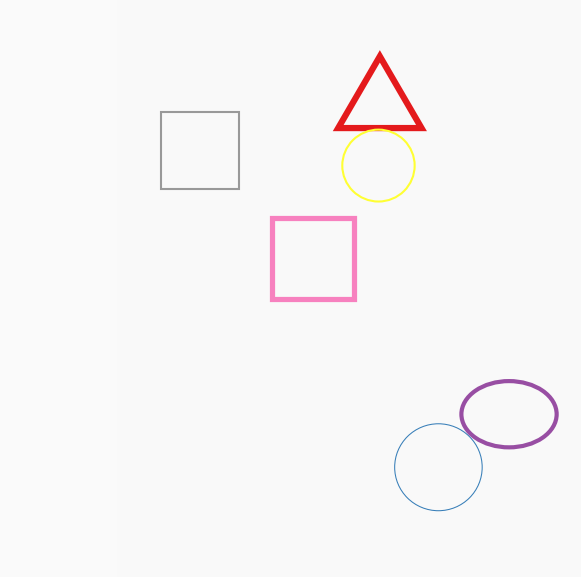[{"shape": "triangle", "thickness": 3, "radius": 0.41, "center": [0.654, 0.819]}, {"shape": "circle", "thickness": 0.5, "radius": 0.38, "center": [0.754, 0.19]}, {"shape": "oval", "thickness": 2, "radius": 0.41, "center": [0.876, 0.282]}, {"shape": "circle", "thickness": 1, "radius": 0.31, "center": [0.651, 0.712]}, {"shape": "square", "thickness": 2.5, "radius": 0.35, "center": [0.538, 0.551]}, {"shape": "square", "thickness": 1, "radius": 0.33, "center": [0.344, 0.738]}]